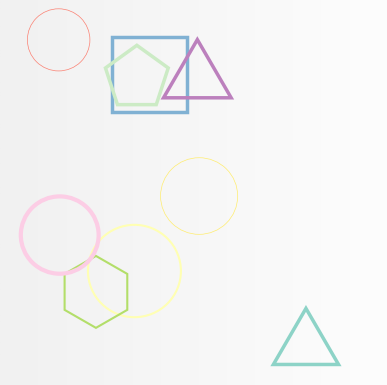[{"shape": "triangle", "thickness": 2.5, "radius": 0.49, "center": [0.79, 0.102]}, {"shape": "circle", "thickness": 1.5, "radius": 0.6, "center": [0.347, 0.296]}, {"shape": "circle", "thickness": 0.5, "radius": 0.4, "center": [0.151, 0.896]}, {"shape": "square", "thickness": 2.5, "radius": 0.48, "center": [0.386, 0.806]}, {"shape": "hexagon", "thickness": 1.5, "radius": 0.47, "center": [0.248, 0.242]}, {"shape": "circle", "thickness": 3, "radius": 0.5, "center": [0.154, 0.389]}, {"shape": "triangle", "thickness": 2.5, "radius": 0.5, "center": [0.509, 0.796]}, {"shape": "pentagon", "thickness": 2.5, "radius": 0.43, "center": [0.353, 0.797]}, {"shape": "circle", "thickness": 0.5, "radius": 0.5, "center": [0.514, 0.491]}]